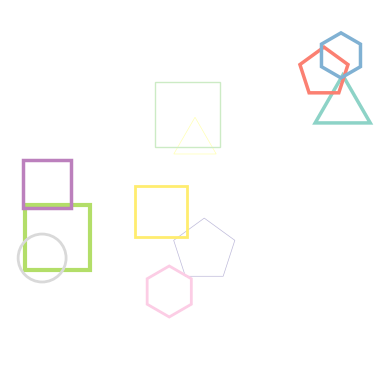[{"shape": "triangle", "thickness": 2.5, "radius": 0.41, "center": [0.89, 0.722]}, {"shape": "triangle", "thickness": 0.5, "radius": 0.32, "center": [0.507, 0.632]}, {"shape": "pentagon", "thickness": 0.5, "radius": 0.42, "center": [0.531, 0.35]}, {"shape": "pentagon", "thickness": 2.5, "radius": 0.33, "center": [0.841, 0.812]}, {"shape": "hexagon", "thickness": 2.5, "radius": 0.29, "center": [0.886, 0.856]}, {"shape": "square", "thickness": 3, "radius": 0.42, "center": [0.148, 0.384]}, {"shape": "hexagon", "thickness": 2, "radius": 0.33, "center": [0.44, 0.243]}, {"shape": "circle", "thickness": 2, "radius": 0.31, "center": [0.109, 0.33]}, {"shape": "square", "thickness": 2.5, "radius": 0.31, "center": [0.122, 0.522]}, {"shape": "square", "thickness": 1, "radius": 0.42, "center": [0.488, 0.702]}, {"shape": "square", "thickness": 2, "radius": 0.34, "center": [0.417, 0.451]}]